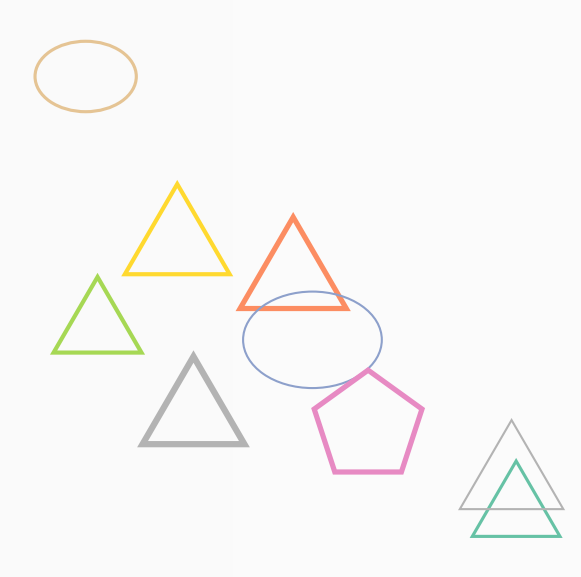[{"shape": "triangle", "thickness": 1.5, "radius": 0.44, "center": [0.888, 0.114]}, {"shape": "triangle", "thickness": 2.5, "radius": 0.53, "center": [0.504, 0.518]}, {"shape": "oval", "thickness": 1, "radius": 0.6, "center": [0.538, 0.411]}, {"shape": "pentagon", "thickness": 2.5, "radius": 0.49, "center": [0.633, 0.261]}, {"shape": "triangle", "thickness": 2, "radius": 0.44, "center": [0.168, 0.432]}, {"shape": "triangle", "thickness": 2, "radius": 0.52, "center": [0.305, 0.576]}, {"shape": "oval", "thickness": 1.5, "radius": 0.44, "center": [0.147, 0.867]}, {"shape": "triangle", "thickness": 1, "radius": 0.51, "center": [0.88, 0.169]}, {"shape": "triangle", "thickness": 3, "radius": 0.51, "center": [0.333, 0.281]}]